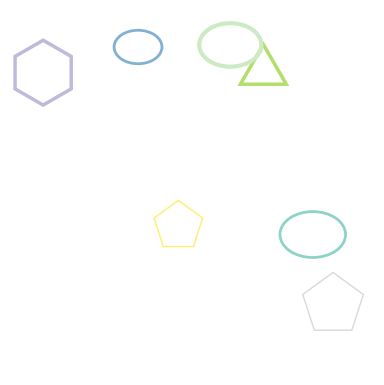[{"shape": "oval", "thickness": 2, "radius": 0.43, "center": [0.812, 0.391]}, {"shape": "hexagon", "thickness": 2.5, "radius": 0.42, "center": [0.112, 0.811]}, {"shape": "oval", "thickness": 2, "radius": 0.31, "center": [0.359, 0.878]}, {"shape": "triangle", "thickness": 2.5, "radius": 0.34, "center": [0.684, 0.816]}, {"shape": "pentagon", "thickness": 1, "radius": 0.41, "center": [0.865, 0.209]}, {"shape": "oval", "thickness": 3, "radius": 0.4, "center": [0.598, 0.883]}, {"shape": "pentagon", "thickness": 1, "radius": 0.33, "center": [0.463, 0.413]}]